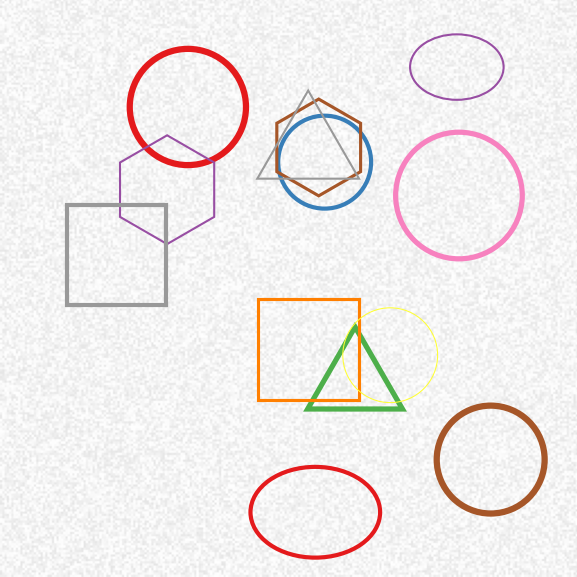[{"shape": "oval", "thickness": 2, "radius": 0.56, "center": [0.546, 0.112]}, {"shape": "circle", "thickness": 3, "radius": 0.5, "center": [0.325, 0.814]}, {"shape": "circle", "thickness": 2, "radius": 0.4, "center": [0.562, 0.718]}, {"shape": "triangle", "thickness": 2.5, "radius": 0.47, "center": [0.615, 0.338]}, {"shape": "oval", "thickness": 1, "radius": 0.4, "center": [0.791, 0.883]}, {"shape": "hexagon", "thickness": 1, "radius": 0.47, "center": [0.289, 0.671]}, {"shape": "square", "thickness": 1.5, "radius": 0.44, "center": [0.534, 0.394]}, {"shape": "circle", "thickness": 0.5, "radius": 0.41, "center": [0.676, 0.384]}, {"shape": "circle", "thickness": 3, "radius": 0.47, "center": [0.85, 0.203]}, {"shape": "hexagon", "thickness": 1.5, "radius": 0.42, "center": [0.552, 0.744]}, {"shape": "circle", "thickness": 2.5, "radius": 0.55, "center": [0.795, 0.661]}, {"shape": "triangle", "thickness": 1, "radius": 0.51, "center": [0.534, 0.741]}, {"shape": "square", "thickness": 2, "radius": 0.43, "center": [0.201, 0.558]}]